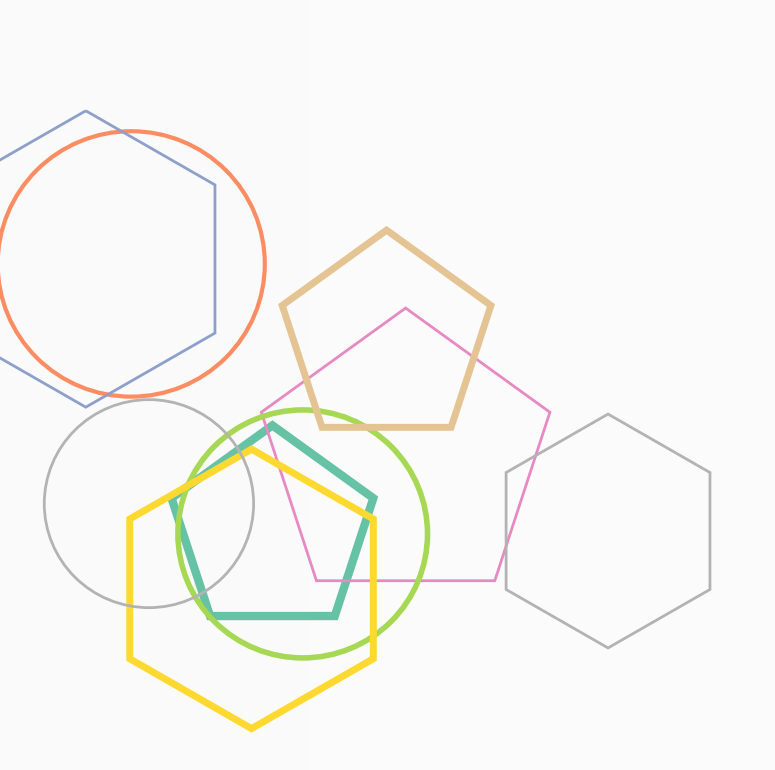[{"shape": "pentagon", "thickness": 3, "radius": 0.68, "center": [0.352, 0.311]}, {"shape": "circle", "thickness": 1.5, "radius": 0.86, "center": [0.169, 0.657]}, {"shape": "hexagon", "thickness": 1, "radius": 0.96, "center": [0.111, 0.664]}, {"shape": "pentagon", "thickness": 1, "radius": 0.98, "center": [0.523, 0.404]}, {"shape": "circle", "thickness": 2, "radius": 0.81, "center": [0.391, 0.307]}, {"shape": "hexagon", "thickness": 2.5, "radius": 0.91, "center": [0.325, 0.235]}, {"shape": "pentagon", "thickness": 2.5, "radius": 0.71, "center": [0.499, 0.56]}, {"shape": "hexagon", "thickness": 1, "radius": 0.76, "center": [0.785, 0.31]}, {"shape": "circle", "thickness": 1, "radius": 0.68, "center": [0.192, 0.346]}]